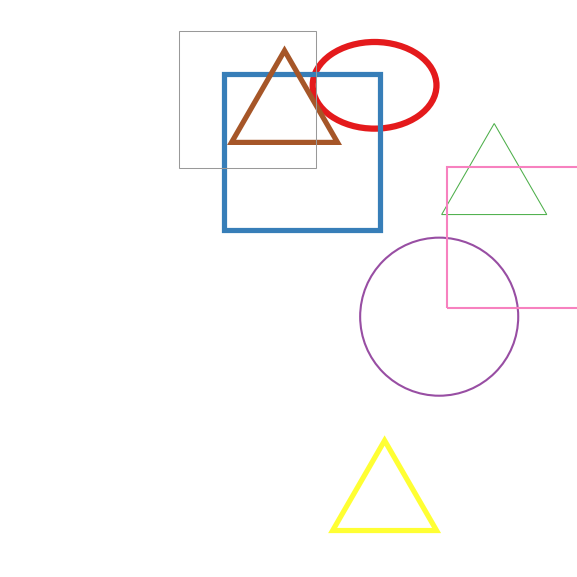[{"shape": "oval", "thickness": 3, "radius": 0.54, "center": [0.649, 0.851]}, {"shape": "square", "thickness": 2.5, "radius": 0.67, "center": [0.524, 0.736]}, {"shape": "triangle", "thickness": 0.5, "radius": 0.53, "center": [0.856, 0.68]}, {"shape": "circle", "thickness": 1, "radius": 0.68, "center": [0.761, 0.451]}, {"shape": "triangle", "thickness": 2.5, "radius": 0.52, "center": [0.666, 0.132]}, {"shape": "triangle", "thickness": 2.5, "radius": 0.53, "center": [0.493, 0.806]}, {"shape": "square", "thickness": 1, "radius": 0.61, "center": [0.896, 0.588]}, {"shape": "square", "thickness": 0.5, "radius": 0.59, "center": [0.429, 0.827]}]